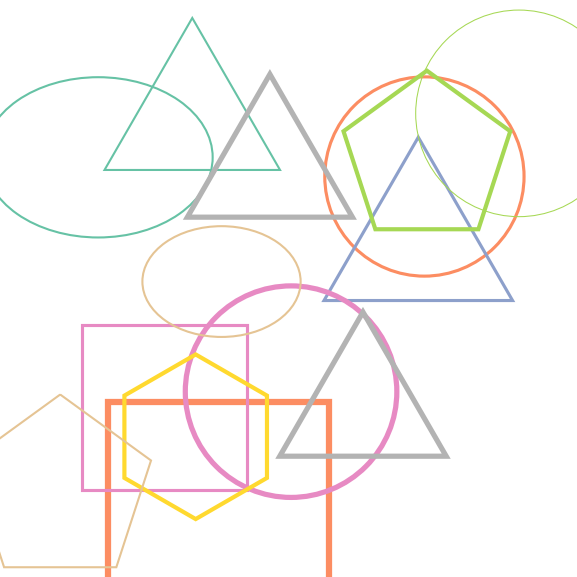[{"shape": "triangle", "thickness": 1, "radius": 0.88, "center": [0.333, 0.793]}, {"shape": "oval", "thickness": 1, "radius": 0.99, "center": [0.17, 0.727]}, {"shape": "square", "thickness": 3, "radius": 0.95, "center": [0.379, 0.113]}, {"shape": "circle", "thickness": 1.5, "radius": 0.86, "center": [0.735, 0.694]}, {"shape": "triangle", "thickness": 1.5, "radius": 0.94, "center": [0.724, 0.573]}, {"shape": "circle", "thickness": 2.5, "radius": 0.92, "center": [0.504, 0.321]}, {"shape": "square", "thickness": 1.5, "radius": 0.71, "center": [0.285, 0.293]}, {"shape": "circle", "thickness": 0.5, "radius": 0.89, "center": [0.899, 0.803]}, {"shape": "pentagon", "thickness": 2, "radius": 0.76, "center": [0.739, 0.725]}, {"shape": "hexagon", "thickness": 2, "radius": 0.71, "center": [0.339, 0.243]}, {"shape": "pentagon", "thickness": 1, "radius": 0.83, "center": [0.104, 0.151]}, {"shape": "oval", "thickness": 1, "radius": 0.69, "center": [0.384, 0.512]}, {"shape": "triangle", "thickness": 2.5, "radius": 0.83, "center": [0.629, 0.292]}, {"shape": "triangle", "thickness": 2.5, "radius": 0.82, "center": [0.467, 0.706]}]